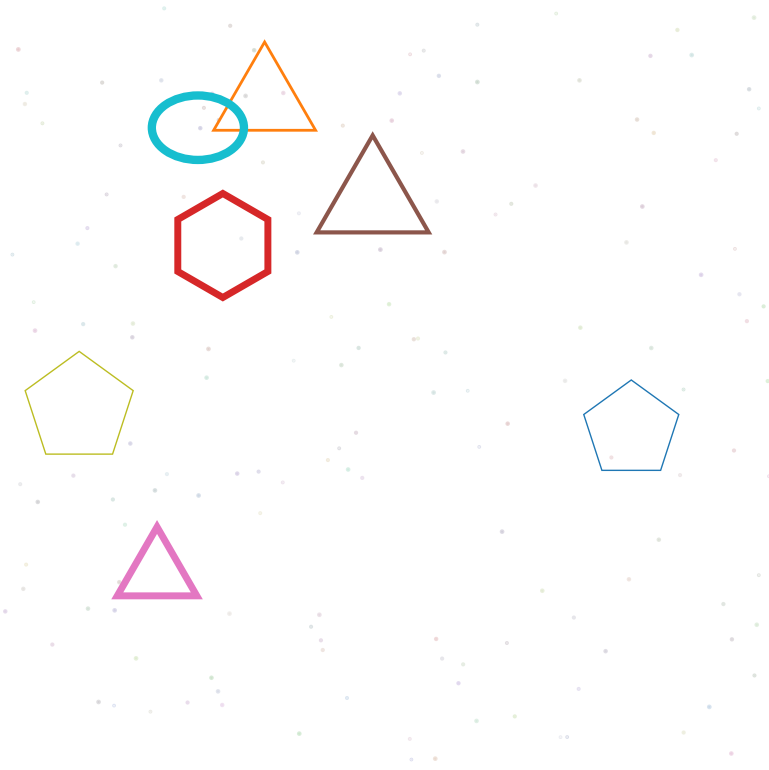[{"shape": "pentagon", "thickness": 0.5, "radius": 0.32, "center": [0.82, 0.442]}, {"shape": "triangle", "thickness": 1, "radius": 0.38, "center": [0.344, 0.869]}, {"shape": "hexagon", "thickness": 2.5, "radius": 0.34, "center": [0.289, 0.681]}, {"shape": "triangle", "thickness": 1.5, "radius": 0.42, "center": [0.484, 0.74]}, {"shape": "triangle", "thickness": 2.5, "radius": 0.3, "center": [0.204, 0.256]}, {"shape": "pentagon", "thickness": 0.5, "radius": 0.37, "center": [0.103, 0.47]}, {"shape": "oval", "thickness": 3, "radius": 0.3, "center": [0.257, 0.834]}]